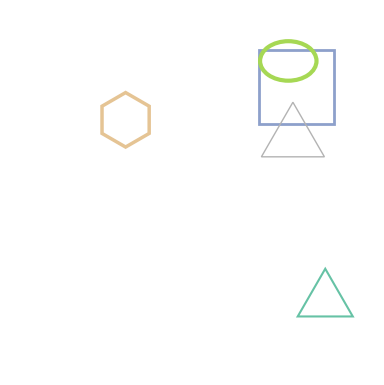[{"shape": "triangle", "thickness": 1.5, "radius": 0.41, "center": [0.845, 0.219]}, {"shape": "square", "thickness": 2, "radius": 0.49, "center": [0.771, 0.774]}, {"shape": "oval", "thickness": 3, "radius": 0.37, "center": [0.749, 0.842]}, {"shape": "hexagon", "thickness": 2.5, "radius": 0.35, "center": [0.326, 0.689]}, {"shape": "triangle", "thickness": 1, "radius": 0.47, "center": [0.761, 0.64]}]